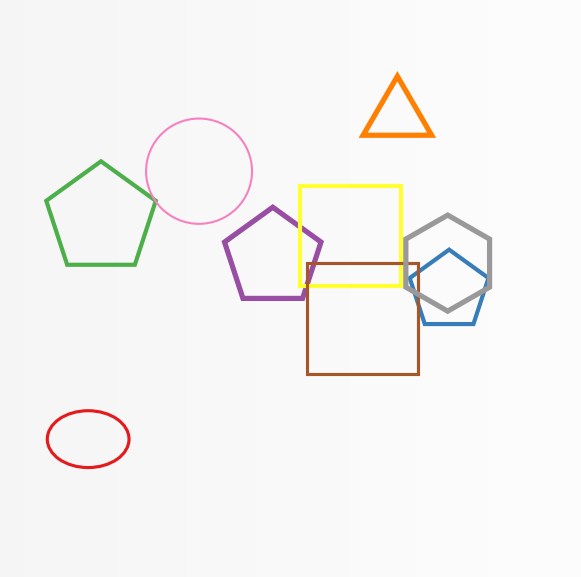[{"shape": "oval", "thickness": 1.5, "radius": 0.35, "center": [0.152, 0.239]}, {"shape": "pentagon", "thickness": 2, "radius": 0.36, "center": [0.773, 0.496]}, {"shape": "pentagon", "thickness": 2, "radius": 0.5, "center": [0.174, 0.621]}, {"shape": "pentagon", "thickness": 2.5, "radius": 0.44, "center": [0.469, 0.553]}, {"shape": "triangle", "thickness": 2.5, "radius": 0.34, "center": [0.684, 0.799]}, {"shape": "square", "thickness": 2, "radius": 0.43, "center": [0.603, 0.59]}, {"shape": "square", "thickness": 1.5, "radius": 0.48, "center": [0.624, 0.448]}, {"shape": "circle", "thickness": 1, "radius": 0.46, "center": [0.342, 0.703]}, {"shape": "hexagon", "thickness": 2.5, "radius": 0.42, "center": [0.77, 0.543]}]